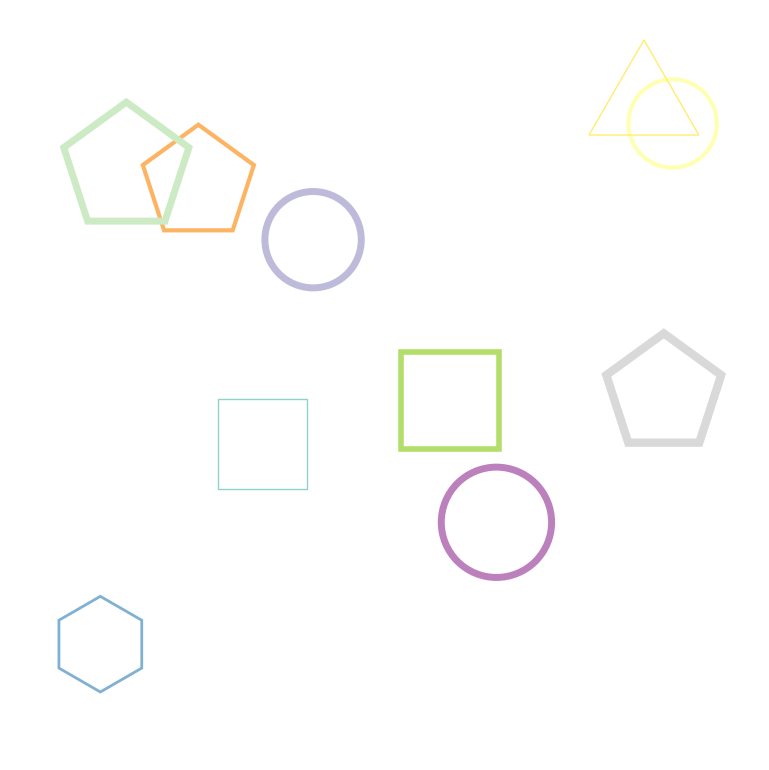[{"shape": "square", "thickness": 0.5, "radius": 0.29, "center": [0.341, 0.423]}, {"shape": "circle", "thickness": 1.5, "radius": 0.29, "center": [0.874, 0.84]}, {"shape": "circle", "thickness": 2.5, "radius": 0.31, "center": [0.407, 0.689]}, {"shape": "hexagon", "thickness": 1, "radius": 0.31, "center": [0.13, 0.163]}, {"shape": "pentagon", "thickness": 1.5, "radius": 0.38, "center": [0.258, 0.762]}, {"shape": "square", "thickness": 2, "radius": 0.32, "center": [0.584, 0.48]}, {"shape": "pentagon", "thickness": 3, "radius": 0.39, "center": [0.862, 0.489]}, {"shape": "circle", "thickness": 2.5, "radius": 0.36, "center": [0.645, 0.322]}, {"shape": "pentagon", "thickness": 2.5, "radius": 0.43, "center": [0.164, 0.782]}, {"shape": "triangle", "thickness": 0.5, "radius": 0.41, "center": [0.836, 0.866]}]